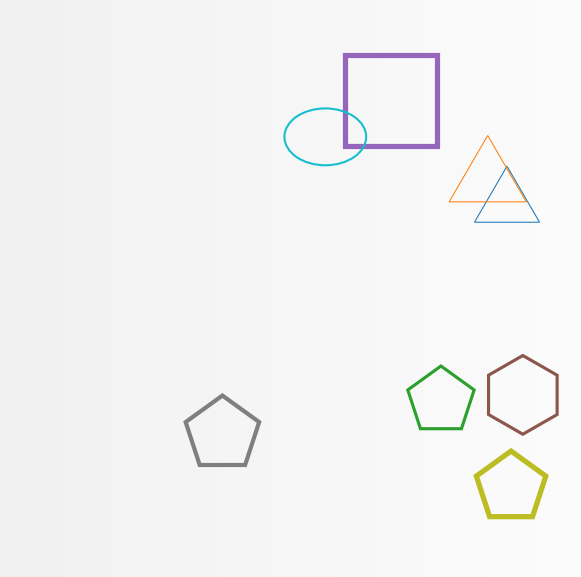[{"shape": "triangle", "thickness": 0.5, "radius": 0.32, "center": [0.872, 0.647]}, {"shape": "triangle", "thickness": 0.5, "radius": 0.38, "center": [0.839, 0.688]}, {"shape": "pentagon", "thickness": 1.5, "radius": 0.3, "center": [0.759, 0.305]}, {"shape": "square", "thickness": 2.5, "radius": 0.39, "center": [0.673, 0.824]}, {"shape": "hexagon", "thickness": 1.5, "radius": 0.34, "center": [0.899, 0.315]}, {"shape": "pentagon", "thickness": 2, "radius": 0.33, "center": [0.383, 0.248]}, {"shape": "pentagon", "thickness": 2.5, "radius": 0.31, "center": [0.879, 0.155]}, {"shape": "oval", "thickness": 1, "radius": 0.35, "center": [0.56, 0.762]}]